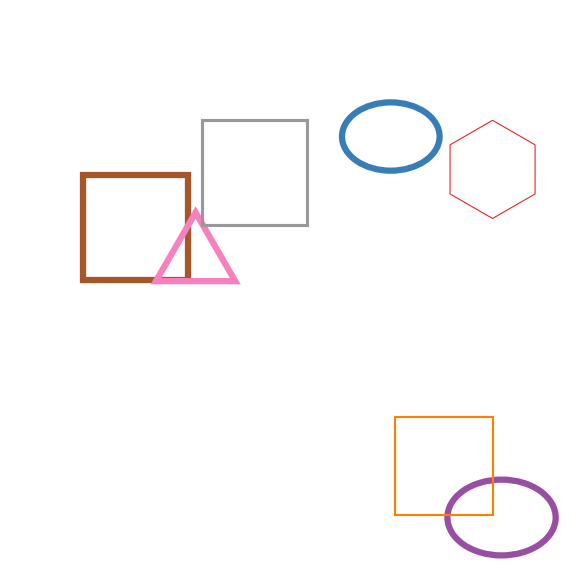[{"shape": "hexagon", "thickness": 0.5, "radius": 0.43, "center": [0.853, 0.706]}, {"shape": "oval", "thickness": 3, "radius": 0.42, "center": [0.677, 0.763]}, {"shape": "oval", "thickness": 3, "radius": 0.47, "center": [0.868, 0.103]}, {"shape": "square", "thickness": 1, "radius": 0.42, "center": [0.77, 0.192]}, {"shape": "square", "thickness": 3, "radius": 0.45, "center": [0.235, 0.605]}, {"shape": "triangle", "thickness": 3, "radius": 0.4, "center": [0.339, 0.552]}, {"shape": "square", "thickness": 1.5, "radius": 0.46, "center": [0.44, 0.701]}]